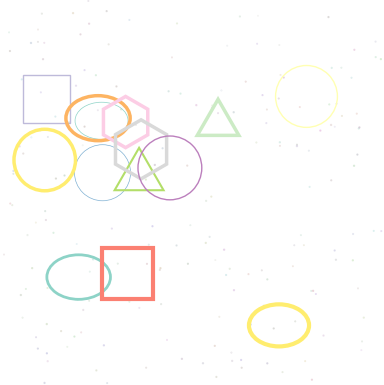[{"shape": "oval", "thickness": 2, "radius": 0.41, "center": [0.204, 0.28]}, {"shape": "oval", "thickness": 0.5, "radius": 0.34, "center": [0.264, 0.686]}, {"shape": "circle", "thickness": 1, "radius": 0.4, "center": [0.796, 0.75]}, {"shape": "square", "thickness": 1, "radius": 0.31, "center": [0.121, 0.743]}, {"shape": "square", "thickness": 3, "radius": 0.33, "center": [0.332, 0.29]}, {"shape": "circle", "thickness": 0.5, "radius": 0.36, "center": [0.266, 0.551]}, {"shape": "oval", "thickness": 2.5, "radius": 0.42, "center": [0.255, 0.693]}, {"shape": "triangle", "thickness": 1.5, "radius": 0.37, "center": [0.361, 0.543]}, {"shape": "hexagon", "thickness": 2.5, "radius": 0.33, "center": [0.326, 0.683]}, {"shape": "hexagon", "thickness": 2.5, "radius": 0.38, "center": [0.366, 0.612]}, {"shape": "circle", "thickness": 1, "radius": 0.41, "center": [0.441, 0.564]}, {"shape": "triangle", "thickness": 2.5, "radius": 0.31, "center": [0.566, 0.68]}, {"shape": "circle", "thickness": 2.5, "radius": 0.4, "center": [0.116, 0.584]}, {"shape": "oval", "thickness": 3, "radius": 0.39, "center": [0.725, 0.155]}]